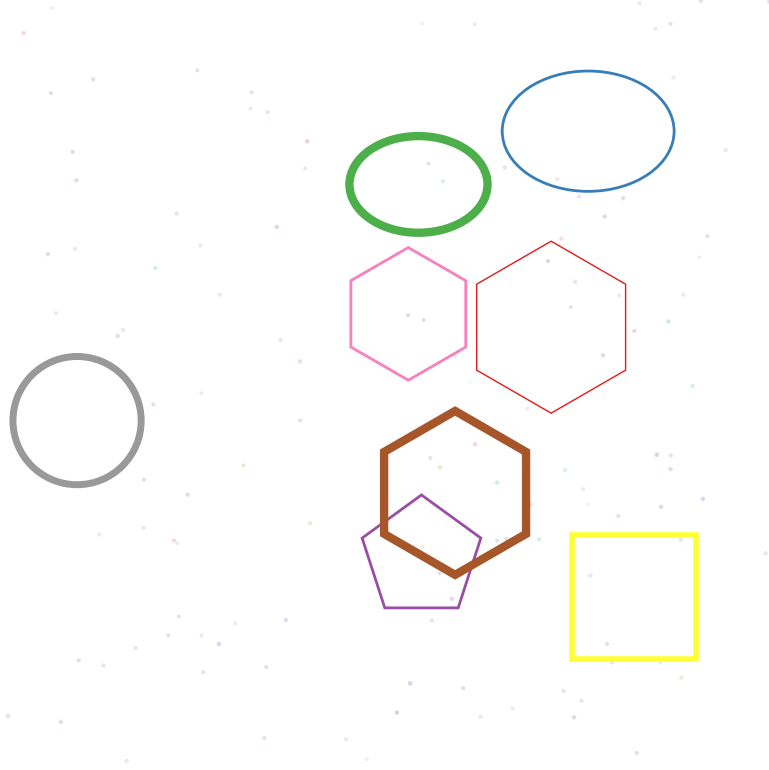[{"shape": "hexagon", "thickness": 0.5, "radius": 0.56, "center": [0.716, 0.575]}, {"shape": "oval", "thickness": 1, "radius": 0.56, "center": [0.764, 0.83]}, {"shape": "oval", "thickness": 3, "radius": 0.45, "center": [0.543, 0.76]}, {"shape": "pentagon", "thickness": 1, "radius": 0.41, "center": [0.547, 0.276]}, {"shape": "square", "thickness": 2, "radius": 0.4, "center": [0.823, 0.225]}, {"shape": "hexagon", "thickness": 3, "radius": 0.53, "center": [0.591, 0.36]}, {"shape": "hexagon", "thickness": 1, "radius": 0.43, "center": [0.53, 0.592]}, {"shape": "circle", "thickness": 2.5, "radius": 0.42, "center": [0.1, 0.454]}]